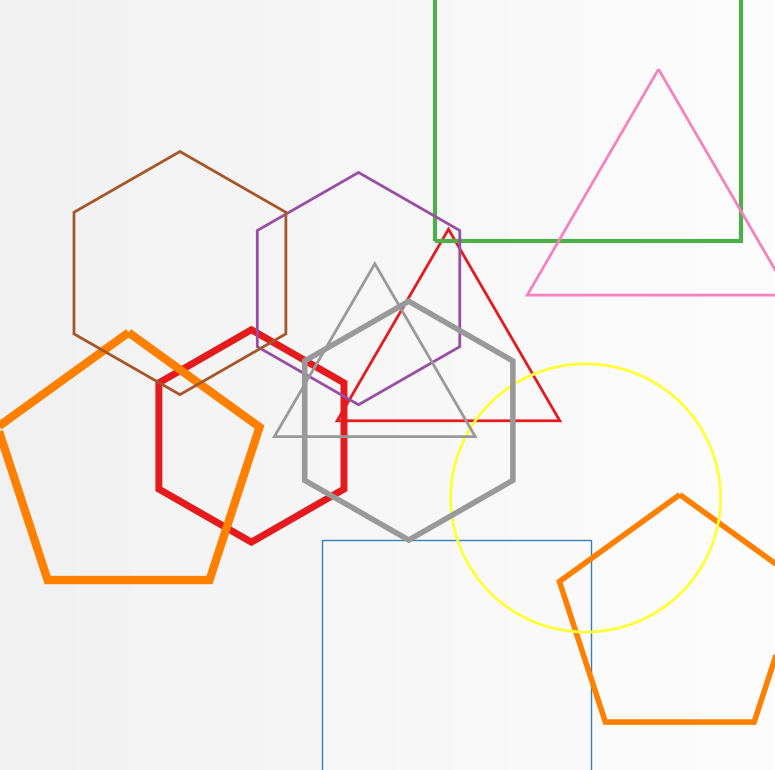[{"shape": "hexagon", "thickness": 2.5, "radius": 0.69, "center": [0.324, 0.434]}, {"shape": "triangle", "thickness": 1, "radius": 0.83, "center": [0.579, 0.536]}, {"shape": "square", "thickness": 0.5, "radius": 0.87, "center": [0.589, 0.124]}, {"shape": "square", "thickness": 1.5, "radius": 0.99, "center": [0.759, 0.885]}, {"shape": "hexagon", "thickness": 1, "radius": 0.75, "center": [0.463, 0.625]}, {"shape": "pentagon", "thickness": 2, "radius": 0.82, "center": [0.877, 0.194]}, {"shape": "pentagon", "thickness": 3, "radius": 0.89, "center": [0.166, 0.39]}, {"shape": "circle", "thickness": 1, "radius": 0.87, "center": [0.756, 0.353]}, {"shape": "hexagon", "thickness": 1, "radius": 0.79, "center": [0.232, 0.645]}, {"shape": "triangle", "thickness": 1, "radius": 0.98, "center": [0.85, 0.715]}, {"shape": "hexagon", "thickness": 2, "radius": 0.78, "center": [0.527, 0.454]}, {"shape": "triangle", "thickness": 1, "radius": 0.75, "center": [0.484, 0.508]}]